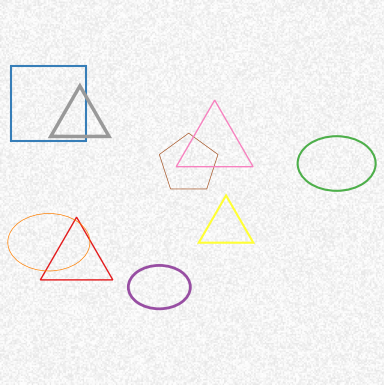[{"shape": "triangle", "thickness": 1, "radius": 0.54, "center": [0.199, 0.327]}, {"shape": "square", "thickness": 1.5, "radius": 0.49, "center": [0.126, 0.732]}, {"shape": "oval", "thickness": 1.5, "radius": 0.51, "center": [0.874, 0.575]}, {"shape": "oval", "thickness": 2, "radius": 0.4, "center": [0.414, 0.254]}, {"shape": "oval", "thickness": 0.5, "radius": 0.53, "center": [0.127, 0.371]}, {"shape": "triangle", "thickness": 1.5, "radius": 0.41, "center": [0.587, 0.411]}, {"shape": "pentagon", "thickness": 0.5, "radius": 0.4, "center": [0.49, 0.574]}, {"shape": "triangle", "thickness": 1, "radius": 0.58, "center": [0.558, 0.625]}, {"shape": "triangle", "thickness": 2.5, "radius": 0.44, "center": [0.208, 0.689]}]